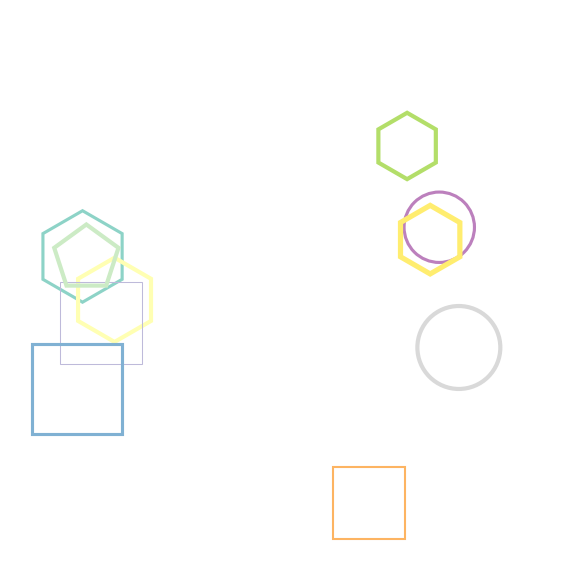[{"shape": "hexagon", "thickness": 1.5, "radius": 0.4, "center": [0.143, 0.555]}, {"shape": "hexagon", "thickness": 2, "radius": 0.36, "center": [0.198, 0.48]}, {"shape": "square", "thickness": 0.5, "radius": 0.35, "center": [0.175, 0.44]}, {"shape": "square", "thickness": 1.5, "radius": 0.39, "center": [0.133, 0.326]}, {"shape": "square", "thickness": 1, "radius": 0.31, "center": [0.638, 0.129]}, {"shape": "hexagon", "thickness": 2, "radius": 0.29, "center": [0.705, 0.746]}, {"shape": "circle", "thickness": 2, "radius": 0.36, "center": [0.795, 0.397]}, {"shape": "circle", "thickness": 1.5, "radius": 0.3, "center": [0.761, 0.606]}, {"shape": "pentagon", "thickness": 2, "radius": 0.29, "center": [0.15, 0.552]}, {"shape": "hexagon", "thickness": 2.5, "radius": 0.3, "center": [0.745, 0.584]}]